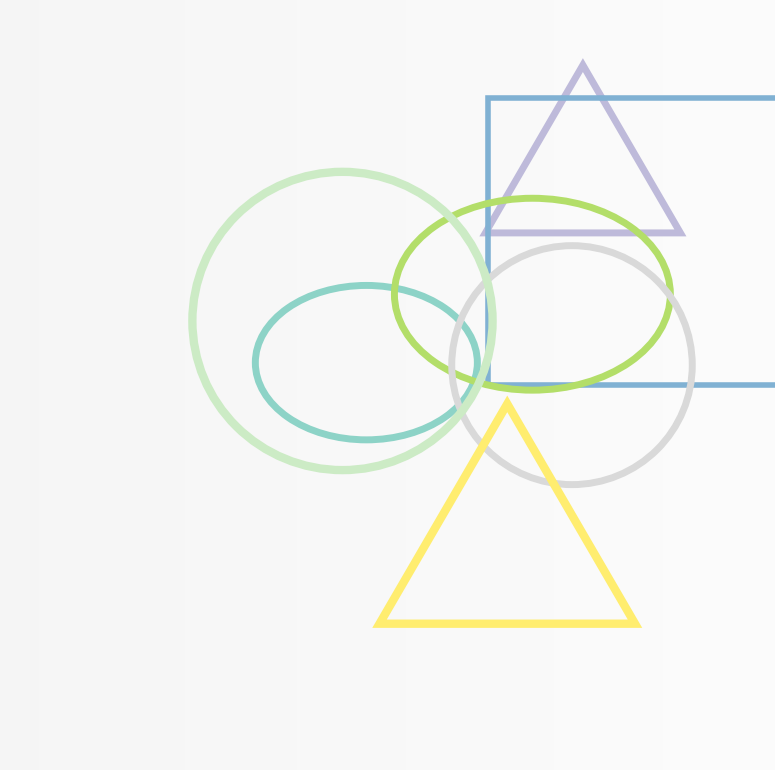[{"shape": "oval", "thickness": 2.5, "radius": 0.72, "center": [0.473, 0.529]}, {"shape": "triangle", "thickness": 2.5, "radius": 0.73, "center": [0.752, 0.77]}, {"shape": "square", "thickness": 2, "radius": 0.93, "center": [0.817, 0.687]}, {"shape": "oval", "thickness": 2.5, "radius": 0.89, "center": [0.687, 0.618]}, {"shape": "circle", "thickness": 2.5, "radius": 0.78, "center": [0.738, 0.526]}, {"shape": "circle", "thickness": 3, "radius": 0.97, "center": [0.442, 0.583]}, {"shape": "triangle", "thickness": 3, "radius": 0.95, "center": [0.655, 0.285]}]